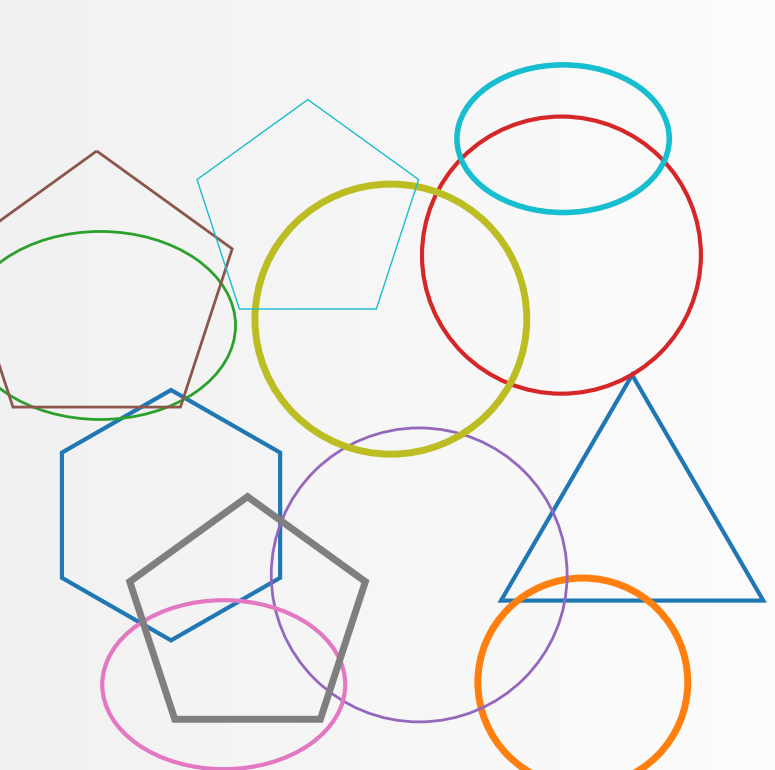[{"shape": "hexagon", "thickness": 1.5, "radius": 0.81, "center": [0.221, 0.331]}, {"shape": "triangle", "thickness": 1.5, "radius": 0.98, "center": [0.816, 0.318]}, {"shape": "circle", "thickness": 2.5, "radius": 0.68, "center": [0.752, 0.114]}, {"shape": "oval", "thickness": 1, "radius": 0.87, "center": [0.129, 0.577]}, {"shape": "circle", "thickness": 1.5, "radius": 0.9, "center": [0.724, 0.669]}, {"shape": "circle", "thickness": 1, "radius": 0.95, "center": [0.541, 0.253]}, {"shape": "pentagon", "thickness": 1, "radius": 0.92, "center": [0.125, 0.62]}, {"shape": "oval", "thickness": 1.5, "radius": 0.78, "center": [0.289, 0.111]}, {"shape": "pentagon", "thickness": 2.5, "radius": 0.8, "center": [0.319, 0.195]}, {"shape": "circle", "thickness": 2.5, "radius": 0.88, "center": [0.504, 0.586]}, {"shape": "pentagon", "thickness": 0.5, "radius": 0.75, "center": [0.397, 0.72]}, {"shape": "oval", "thickness": 2, "radius": 0.68, "center": [0.727, 0.82]}]